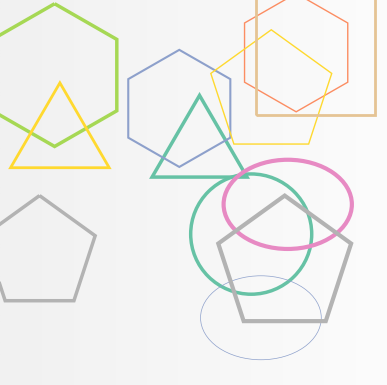[{"shape": "triangle", "thickness": 2.5, "radius": 0.71, "center": [0.515, 0.611]}, {"shape": "circle", "thickness": 2.5, "radius": 0.78, "center": [0.648, 0.392]}, {"shape": "hexagon", "thickness": 1, "radius": 0.77, "center": [0.764, 0.863]}, {"shape": "hexagon", "thickness": 1.5, "radius": 0.76, "center": [0.463, 0.718]}, {"shape": "oval", "thickness": 0.5, "radius": 0.78, "center": [0.673, 0.175]}, {"shape": "oval", "thickness": 3, "radius": 0.83, "center": [0.743, 0.469]}, {"shape": "hexagon", "thickness": 2.5, "radius": 0.93, "center": [0.141, 0.805]}, {"shape": "triangle", "thickness": 2, "radius": 0.73, "center": [0.155, 0.638]}, {"shape": "pentagon", "thickness": 1, "radius": 0.82, "center": [0.7, 0.759]}, {"shape": "square", "thickness": 2, "radius": 0.77, "center": [0.815, 0.855]}, {"shape": "pentagon", "thickness": 3, "radius": 0.9, "center": [0.735, 0.312]}, {"shape": "pentagon", "thickness": 2.5, "radius": 0.75, "center": [0.102, 0.341]}]